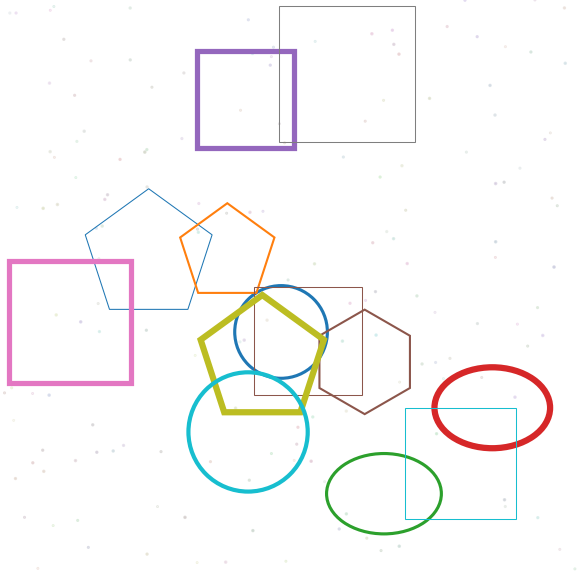[{"shape": "pentagon", "thickness": 0.5, "radius": 0.58, "center": [0.257, 0.557]}, {"shape": "circle", "thickness": 1.5, "radius": 0.4, "center": [0.487, 0.424]}, {"shape": "pentagon", "thickness": 1, "radius": 0.43, "center": [0.394, 0.561]}, {"shape": "oval", "thickness": 1.5, "radius": 0.5, "center": [0.665, 0.144]}, {"shape": "oval", "thickness": 3, "radius": 0.5, "center": [0.852, 0.293]}, {"shape": "square", "thickness": 2.5, "radius": 0.42, "center": [0.425, 0.827]}, {"shape": "hexagon", "thickness": 1, "radius": 0.45, "center": [0.631, 0.372]}, {"shape": "square", "thickness": 0.5, "radius": 0.47, "center": [0.533, 0.408]}, {"shape": "square", "thickness": 2.5, "radius": 0.53, "center": [0.12, 0.442]}, {"shape": "square", "thickness": 0.5, "radius": 0.59, "center": [0.601, 0.871]}, {"shape": "pentagon", "thickness": 3, "radius": 0.56, "center": [0.454, 0.376]}, {"shape": "square", "thickness": 0.5, "radius": 0.48, "center": [0.798, 0.196]}, {"shape": "circle", "thickness": 2, "radius": 0.52, "center": [0.43, 0.251]}]